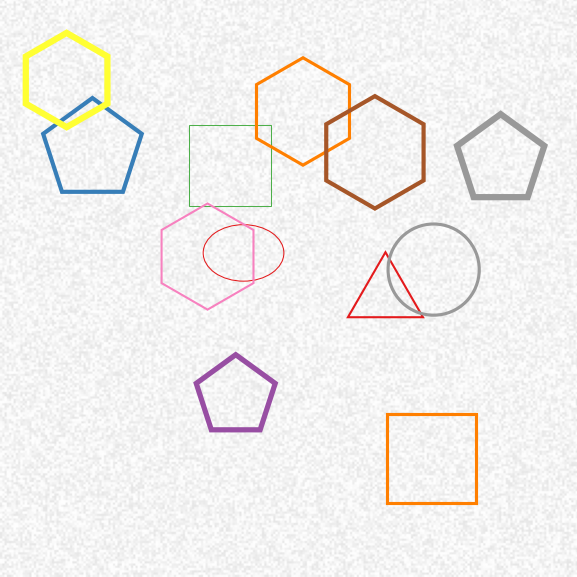[{"shape": "oval", "thickness": 0.5, "radius": 0.35, "center": [0.422, 0.561]}, {"shape": "triangle", "thickness": 1, "radius": 0.38, "center": [0.667, 0.487]}, {"shape": "pentagon", "thickness": 2, "radius": 0.45, "center": [0.16, 0.74]}, {"shape": "square", "thickness": 0.5, "radius": 0.35, "center": [0.398, 0.712]}, {"shape": "pentagon", "thickness": 2.5, "radius": 0.36, "center": [0.408, 0.313]}, {"shape": "square", "thickness": 1.5, "radius": 0.39, "center": [0.746, 0.206]}, {"shape": "hexagon", "thickness": 1.5, "radius": 0.46, "center": [0.525, 0.806]}, {"shape": "hexagon", "thickness": 3, "radius": 0.41, "center": [0.115, 0.861]}, {"shape": "hexagon", "thickness": 2, "radius": 0.49, "center": [0.649, 0.735]}, {"shape": "hexagon", "thickness": 1, "radius": 0.46, "center": [0.359, 0.555]}, {"shape": "pentagon", "thickness": 3, "radius": 0.4, "center": [0.867, 0.722]}, {"shape": "circle", "thickness": 1.5, "radius": 0.39, "center": [0.751, 0.532]}]